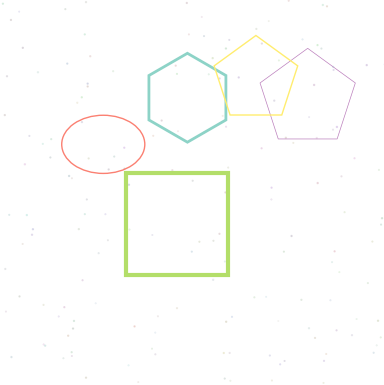[{"shape": "hexagon", "thickness": 2, "radius": 0.58, "center": [0.487, 0.746]}, {"shape": "oval", "thickness": 1, "radius": 0.54, "center": [0.268, 0.625]}, {"shape": "square", "thickness": 3, "radius": 0.66, "center": [0.459, 0.419]}, {"shape": "pentagon", "thickness": 0.5, "radius": 0.65, "center": [0.799, 0.744]}, {"shape": "pentagon", "thickness": 1, "radius": 0.57, "center": [0.665, 0.794]}]